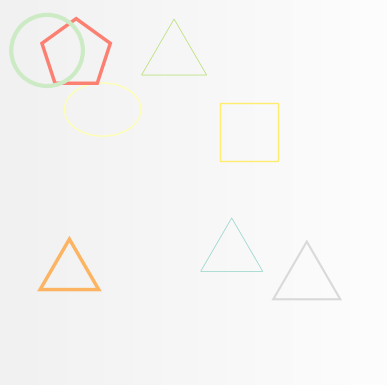[{"shape": "triangle", "thickness": 0.5, "radius": 0.46, "center": [0.598, 0.341]}, {"shape": "oval", "thickness": 1, "radius": 0.49, "center": [0.265, 0.716]}, {"shape": "pentagon", "thickness": 2.5, "radius": 0.46, "center": [0.196, 0.859]}, {"shape": "triangle", "thickness": 2.5, "radius": 0.44, "center": [0.179, 0.292]}, {"shape": "triangle", "thickness": 0.5, "radius": 0.49, "center": [0.449, 0.854]}, {"shape": "triangle", "thickness": 1.5, "radius": 0.5, "center": [0.792, 0.273]}, {"shape": "circle", "thickness": 3, "radius": 0.46, "center": [0.122, 0.869]}, {"shape": "square", "thickness": 1, "radius": 0.38, "center": [0.642, 0.658]}]